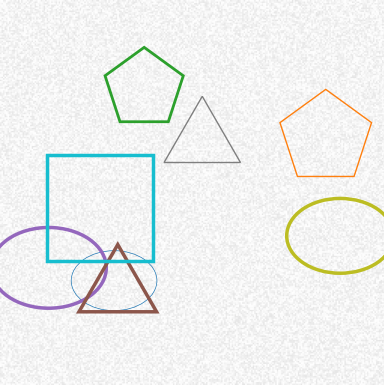[{"shape": "oval", "thickness": 0.5, "radius": 0.56, "center": [0.296, 0.271]}, {"shape": "pentagon", "thickness": 1, "radius": 0.63, "center": [0.846, 0.643]}, {"shape": "pentagon", "thickness": 2, "radius": 0.53, "center": [0.374, 0.77]}, {"shape": "oval", "thickness": 2.5, "radius": 0.75, "center": [0.126, 0.304]}, {"shape": "triangle", "thickness": 2.5, "radius": 0.58, "center": [0.306, 0.248]}, {"shape": "triangle", "thickness": 1, "radius": 0.57, "center": [0.525, 0.635]}, {"shape": "oval", "thickness": 2.5, "radius": 0.69, "center": [0.883, 0.387]}, {"shape": "square", "thickness": 2.5, "radius": 0.69, "center": [0.26, 0.46]}]